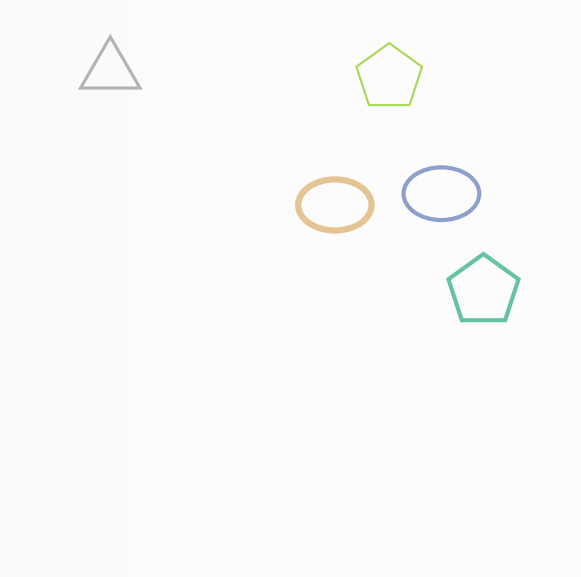[{"shape": "pentagon", "thickness": 2, "radius": 0.32, "center": [0.832, 0.496]}, {"shape": "oval", "thickness": 2, "radius": 0.33, "center": [0.759, 0.664]}, {"shape": "pentagon", "thickness": 1, "radius": 0.3, "center": [0.67, 0.865]}, {"shape": "oval", "thickness": 3, "radius": 0.32, "center": [0.576, 0.644]}, {"shape": "triangle", "thickness": 1.5, "radius": 0.3, "center": [0.19, 0.876]}]